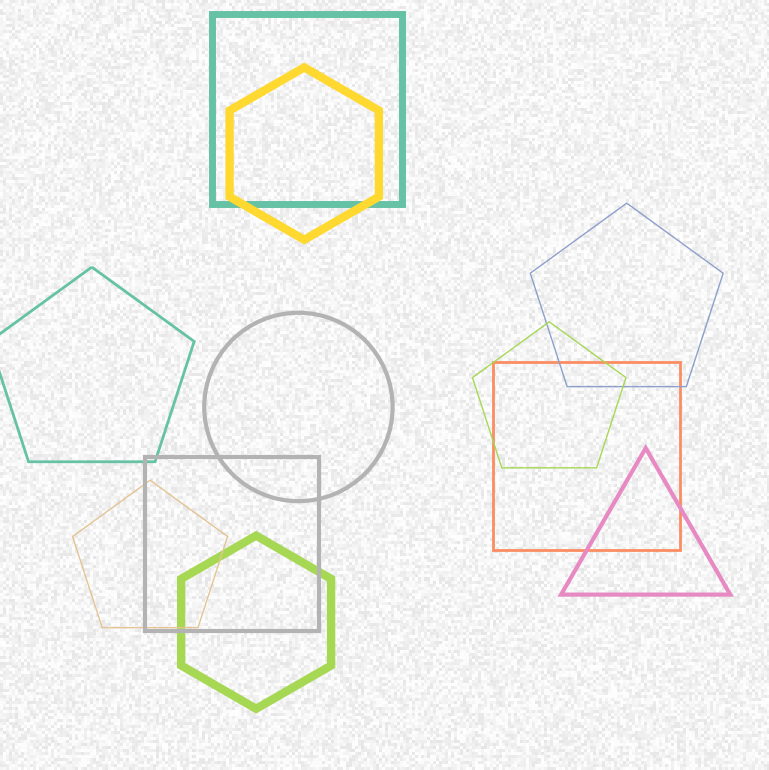[{"shape": "square", "thickness": 2.5, "radius": 0.62, "center": [0.398, 0.859]}, {"shape": "pentagon", "thickness": 1, "radius": 0.7, "center": [0.119, 0.513]}, {"shape": "square", "thickness": 1, "radius": 0.61, "center": [0.762, 0.408]}, {"shape": "pentagon", "thickness": 0.5, "radius": 0.66, "center": [0.814, 0.604]}, {"shape": "triangle", "thickness": 1.5, "radius": 0.63, "center": [0.839, 0.291]}, {"shape": "hexagon", "thickness": 3, "radius": 0.56, "center": [0.333, 0.192]}, {"shape": "pentagon", "thickness": 0.5, "radius": 0.52, "center": [0.713, 0.477]}, {"shape": "hexagon", "thickness": 3, "radius": 0.56, "center": [0.395, 0.801]}, {"shape": "pentagon", "thickness": 0.5, "radius": 0.53, "center": [0.195, 0.271]}, {"shape": "circle", "thickness": 1.5, "radius": 0.61, "center": [0.388, 0.471]}, {"shape": "square", "thickness": 1.5, "radius": 0.57, "center": [0.301, 0.294]}]